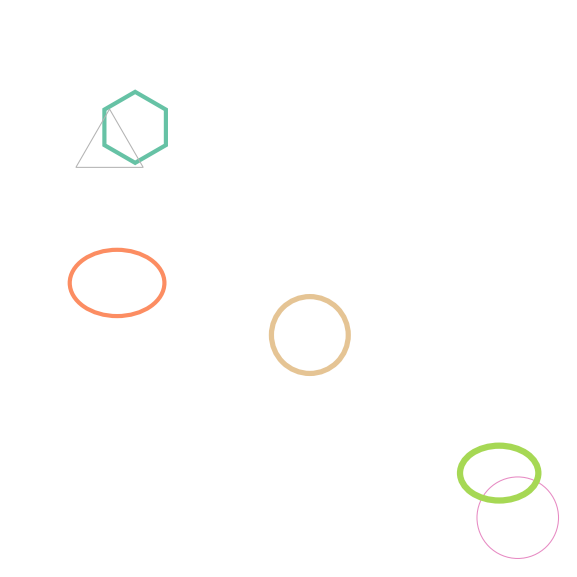[{"shape": "hexagon", "thickness": 2, "radius": 0.31, "center": [0.234, 0.779]}, {"shape": "oval", "thickness": 2, "radius": 0.41, "center": [0.203, 0.509]}, {"shape": "circle", "thickness": 0.5, "radius": 0.35, "center": [0.897, 0.103]}, {"shape": "oval", "thickness": 3, "radius": 0.34, "center": [0.864, 0.18]}, {"shape": "circle", "thickness": 2.5, "radius": 0.33, "center": [0.537, 0.419]}, {"shape": "triangle", "thickness": 0.5, "radius": 0.34, "center": [0.19, 0.743]}]